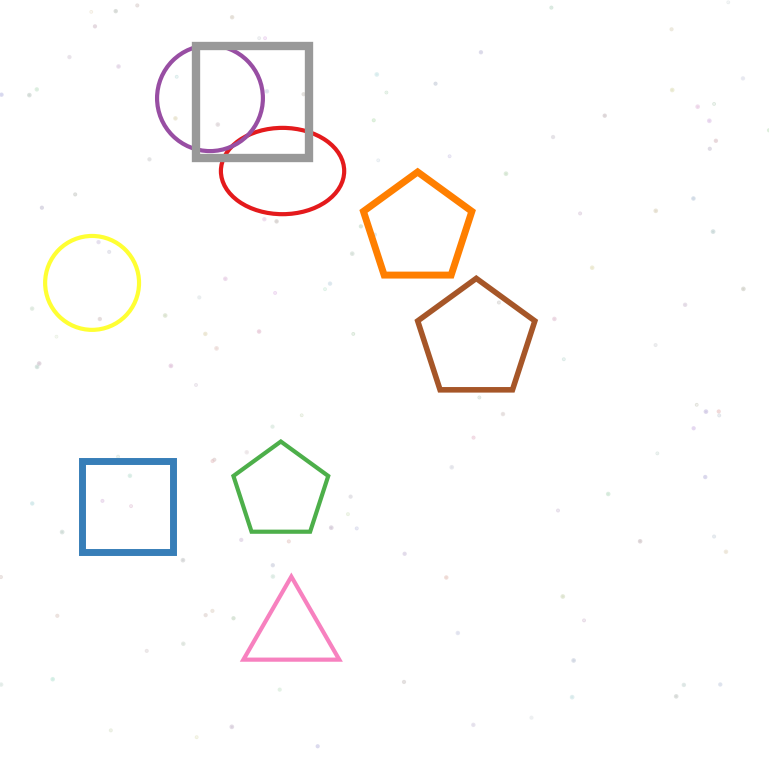[{"shape": "oval", "thickness": 1.5, "radius": 0.4, "center": [0.367, 0.778]}, {"shape": "square", "thickness": 2.5, "radius": 0.3, "center": [0.165, 0.342]}, {"shape": "pentagon", "thickness": 1.5, "radius": 0.32, "center": [0.365, 0.362]}, {"shape": "circle", "thickness": 1.5, "radius": 0.34, "center": [0.273, 0.872]}, {"shape": "pentagon", "thickness": 2.5, "radius": 0.37, "center": [0.542, 0.703]}, {"shape": "circle", "thickness": 1.5, "radius": 0.3, "center": [0.12, 0.633]}, {"shape": "pentagon", "thickness": 2, "radius": 0.4, "center": [0.619, 0.558]}, {"shape": "triangle", "thickness": 1.5, "radius": 0.36, "center": [0.378, 0.179]}, {"shape": "square", "thickness": 3, "radius": 0.37, "center": [0.328, 0.867]}]